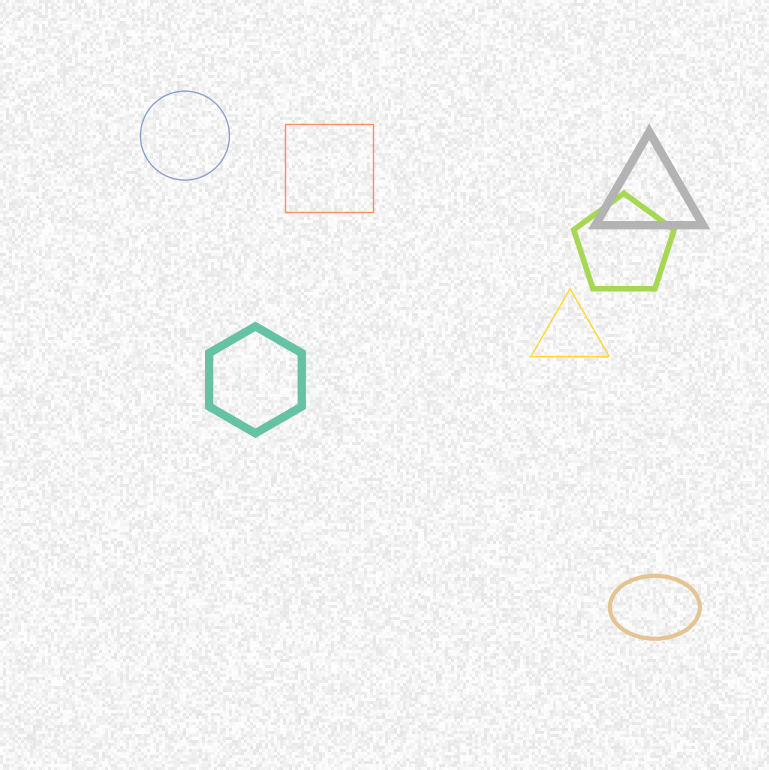[{"shape": "hexagon", "thickness": 3, "radius": 0.35, "center": [0.332, 0.507]}, {"shape": "square", "thickness": 0.5, "radius": 0.29, "center": [0.427, 0.782]}, {"shape": "circle", "thickness": 0.5, "radius": 0.29, "center": [0.24, 0.824]}, {"shape": "pentagon", "thickness": 2, "radius": 0.34, "center": [0.81, 0.68]}, {"shape": "triangle", "thickness": 0.5, "radius": 0.29, "center": [0.74, 0.566]}, {"shape": "oval", "thickness": 1.5, "radius": 0.29, "center": [0.85, 0.211]}, {"shape": "triangle", "thickness": 3, "radius": 0.4, "center": [0.843, 0.748]}]